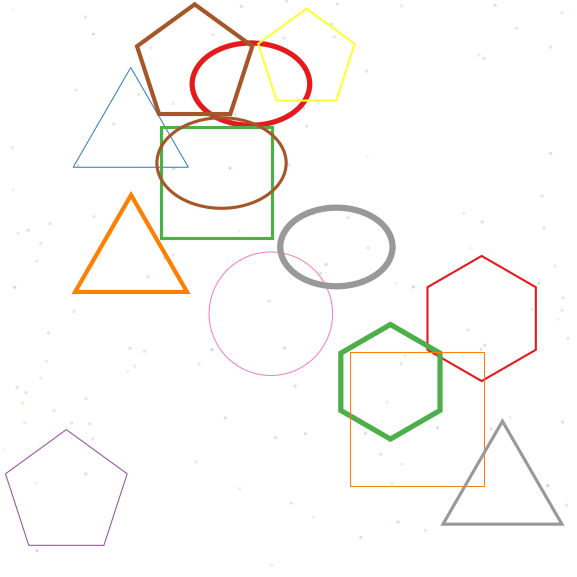[{"shape": "oval", "thickness": 2.5, "radius": 0.51, "center": [0.434, 0.853]}, {"shape": "hexagon", "thickness": 1, "radius": 0.54, "center": [0.834, 0.448]}, {"shape": "triangle", "thickness": 0.5, "radius": 0.58, "center": [0.226, 0.767]}, {"shape": "square", "thickness": 1.5, "radius": 0.48, "center": [0.375, 0.683]}, {"shape": "hexagon", "thickness": 2.5, "radius": 0.5, "center": [0.676, 0.338]}, {"shape": "pentagon", "thickness": 0.5, "radius": 0.55, "center": [0.115, 0.144]}, {"shape": "triangle", "thickness": 2, "radius": 0.56, "center": [0.227, 0.55]}, {"shape": "square", "thickness": 0.5, "radius": 0.58, "center": [0.722, 0.274]}, {"shape": "pentagon", "thickness": 1, "radius": 0.44, "center": [0.531, 0.896]}, {"shape": "pentagon", "thickness": 2, "radius": 0.52, "center": [0.337, 0.887]}, {"shape": "oval", "thickness": 1.5, "radius": 0.56, "center": [0.384, 0.717]}, {"shape": "circle", "thickness": 0.5, "radius": 0.53, "center": [0.469, 0.456]}, {"shape": "oval", "thickness": 3, "radius": 0.49, "center": [0.583, 0.572]}, {"shape": "triangle", "thickness": 1.5, "radius": 0.59, "center": [0.87, 0.151]}]